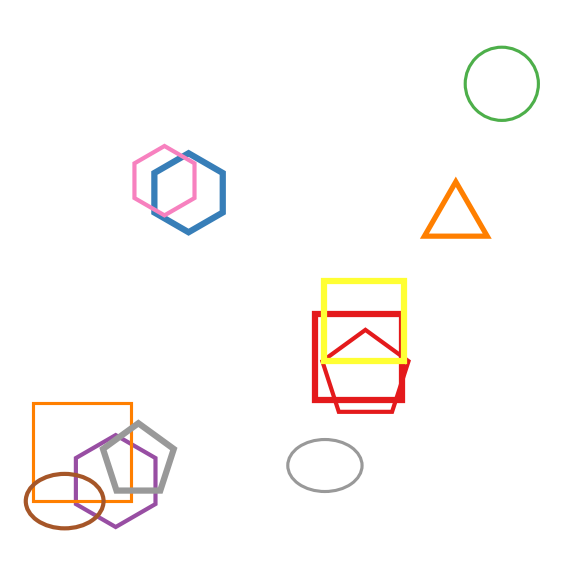[{"shape": "pentagon", "thickness": 2, "radius": 0.39, "center": [0.633, 0.349]}, {"shape": "square", "thickness": 3, "radius": 0.37, "center": [0.621, 0.38]}, {"shape": "hexagon", "thickness": 3, "radius": 0.34, "center": [0.327, 0.665]}, {"shape": "circle", "thickness": 1.5, "radius": 0.32, "center": [0.869, 0.854]}, {"shape": "hexagon", "thickness": 2, "radius": 0.4, "center": [0.2, 0.166]}, {"shape": "triangle", "thickness": 2.5, "radius": 0.31, "center": [0.789, 0.622]}, {"shape": "square", "thickness": 1.5, "radius": 0.42, "center": [0.143, 0.216]}, {"shape": "square", "thickness": 3, "radius": 0.35, "center": [0.63, 0.443]}, {"shape": "oval", "thickness": 2, "radius": 0.34, "center": [0.112, 0.131]}, {"shape": "hexagon", "thickness": 2, "radius": 0.3, "center": [0.285, 0.686]}, {"shape": "pentagon", "thickness": 3, "radius": 0.32, "center": [0.24, 0.202]}, {"shape": "oval", "thickness": 1.5, "radius": 0.32, "center": [0.563, 0.193]}]